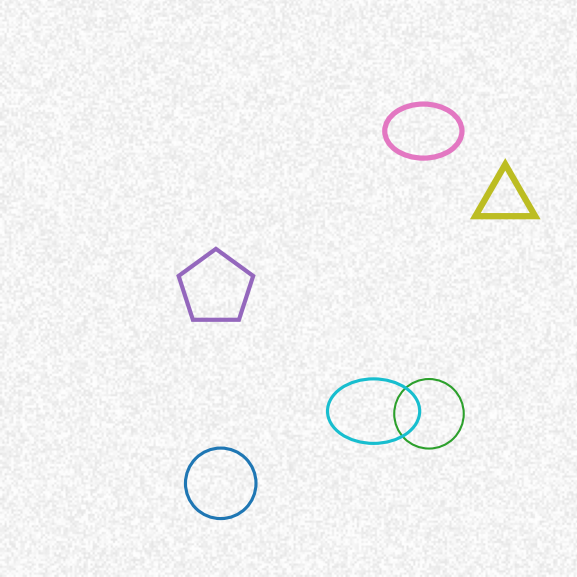[{"shape": "circle", "thickness": 1.5, "radius": 0.31, "center": [0.382, 0.162]}, {"shape": "circle", "thickness": 1, "radius": 0.3, "center": [0.743, 0.283]}, {"shape": "pentagon", "thickness": 2, "radius": 0.34, "center": [0.374, 0.5]}, {"shape": "oval", "thickness": 2.5, "radius": 0.33, "center": [0.733, 0.772]}, {"shape": "triangle", "thickness": 3, "radius": 0.3, "center": [0.875, 0.655]}, {"shape": "oval", "thickness": 1.5, "radius": 0.4, "center": [0.647, 0.287]}]